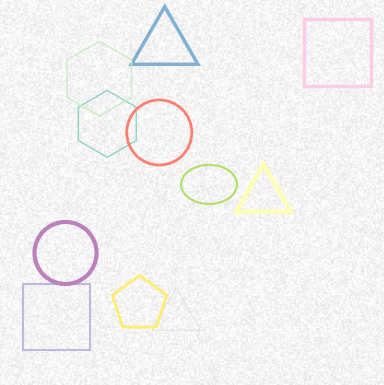[{"shape": "hexagon", "thickness": 1, "radius": 0.43, "center": [0.279, 0.678]}, {"shape": "triangle", "thickness": 3, "radius": 0.41, "center": [0.684, 0.491]}, {"shape": "square", "thickness": 1.5, "radius": 0.43, "center": [0.147, 0.177]}, {"shape": "circle", "thickness": 2, "radius": 0.42, "center": [0.414, 0.656]}, {"shape": "triangle", "thickness": 2.5, "radius": 0.5, "center": [0.428, 0.883]}, {"shape": "oval", "thickness": 1.5, "radius": 0.36, "center": [0.543, 0.521]}, {"shape": "square", "thickness": 2.5, "radius": 0.44, "center": [0.876, 0.864]}, {"shape": "triangle", "thickness": 0.5, "radius": 0.37, "center": [0.458, 0.179]}, {"shape": "circle", "thickness": 3, "radius": 0.4, "center": [0.17, 0.343]}, {"shape": "hexagon", "thickness": 1, "radius": 0.49, "center": [0.258, 0.796]}, {"shape": "pentagon", "thickness": 2, "radius": 0.37, "center": [0.362, 0.21]}]